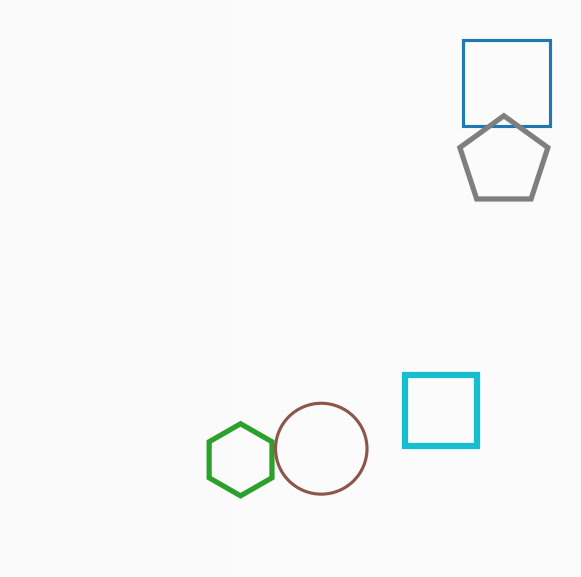[{"shape": "square", "thickness": 1.5, "radius": 0.37, "center": [0.871, 0.855]}, {"shape": "hexagon", "thickness": 2.5, "radius": 0.31, "center": [0.414, 0.203]}, {"shape": "circle", "thickness": 1.5, "radius": 0.39, "center": [0.553, 0.222]}, {"shape": "pentagon", "thickness": 2.5, "radius": 0.4, "center": [0.867, 0.719]}, {"shape": "square", "thickness": 3, "radius": 0.31, "center": [0.758, 0.288]}]